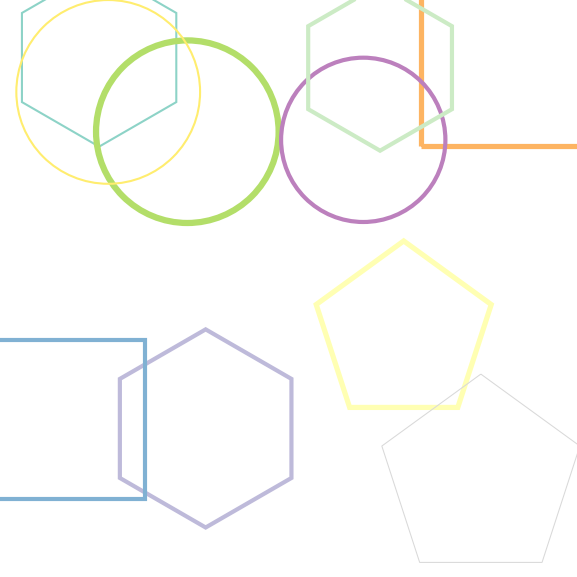[{"shape": "hexagon", "thickness": 1, "radius": 0.77, "center": [0.172, 0.9]}, {"shape": "pentagon", "thickness": 2.5, "radius": 0.8, "center": [0.699, 0.423]}, {"shape": "hexagon", "thickness": 2, "radius": 0.86, "center": [0.356, 0.257]}, {"shape": "square", "thickness": 2, "radius": 0.69, "center": [0.112, 0.273]}, {"shape": "square", "thickness": 2.5, "radius": 0.74, "center": [0.877, 0.895]}, {"shape": "circle", "thickness": 3, "radius": 0.79, "center": [0.324, 0.771]}, {"shape": "pentagon", "thickness": 0.5, "radius": 0.9, "center": [0.833, 0.171]}, {"shape": "circle", "thickness": 2, "radius": 0.71, "center": [0.629, 0.757]}, {"shape": "hexagon", "thickness": 2, "radius": 0.72, "center": [0.658, 0.882]}, {"shape": "circle", "thickness": 1, "radius": 0.8, "center": [0.187, 0.84]}]